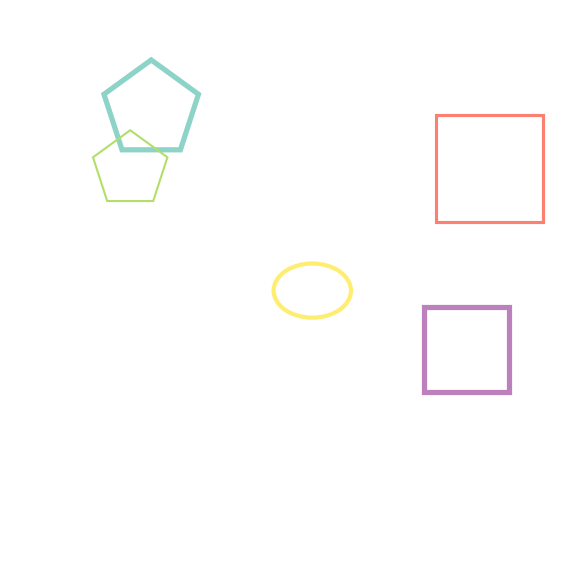[{"shape": "pentagon", "thickness": 2.5, "radius": 0.43, "center": [0.262, 0.809]}, {"shape": "square", "thickness": 1.5, "radius": 0.46, "center": [0.848, 0.707]}, {"shape": "pentagon", "thickness": 1, "radius": 0.34, "center": [0.225, 0.706]}, {"shape": "square", "thickness": 2.5, "radius": 0.37, "center": [0.808, 0.394]}, {"shape": "oval", "thickness": 2, "radius": 0.33, "center": [0.541, 0.496]}]